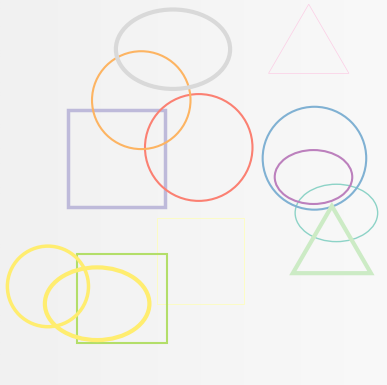[{"shape": "oval", "thickness": 1, "radius": 0.53, "center": [0.868, 0.447]}, {"shape": "square", "thickness": 0.5, "radius": 0.56, "center": [0.518, 0.322]}, {"shape": "square", "thickness": 2.5, "radius": 0.63, "center": [0.301, 0.588]}, {"shape": "circle", "thickness": 1.5, "radius": 0.69, "center": [0.513, 0.617]}, {"shape": "circle", "thickness": 1.5, "radius": 0.67, "center": [0.811, 0.589]}, {"shape": "circle", "thickness": 1.5, "radius": 0.64, "center": [0.365, 0.74]}, {"shape": "square", "thickness": 1.5, "radius": 0.58, "center": [0.314, 0.224]}, {"shape": "triangle", "thickness": 0.5, "radius": 0.6, "center": [0.797, 0.869]}, {"shape": "oval", "thickness": 3, "radius": 0.74, "center": [0.446, 0.872]}, {"shape": "oval", "thickness": 1.5, "radius": 0.5, "center": [0.809, 0.54]}, {"shape": "triangle", "thickness": 3, "radius": 0.58, "center": [0.856, 0.349]}, {"shape": "oval", "thickness": 3, "radius": 0.67, "center": [0.251, 0.211]}, {"shape": "circle", "thickness": 2.5, "radius": 0.52, "center": [0.124, 0.256]}]